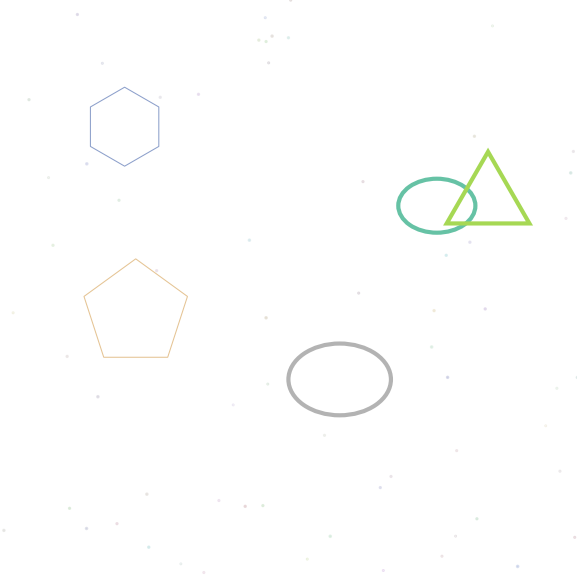[{"shape": "oval", "thickness": 2, "radius": 0.33, "center": [0.756, 0.643]}, {"shape": "hexagon", "thickness": 0.5, "radius": 0.34, "center": [0.216, 0.78]}, {"shape": "triangle", "thickness": 2, "radius": 0.41, "center": [0.845, 0.654]}, {"shape": "pentagon", "thickness": 0.5, "radius": 0.47, "center": [0.235, 0.457]}, {"shape": "oval", "thickness": 2, "radius": 0.44, "center": [0.588, 0.342]}]